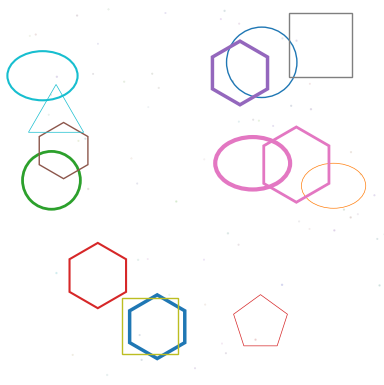[{"shape": "hexagon", "thickness": 2.5, "radius": 0.41, "center": [0.408, 0.151]}, {"shape": "circle", "thickness": 1, "radius": 0.46, "center": [0.68, 0.838]}, {"shape": "oval", "thickness": 0.5, "radius": 0.42, "center": [0.866, 0.518]}, {"shape": "circle", "thickness": 2, "radius": 0.38, "center": [0.134, 0.532]}, {"shape": "pentagon", "thickness": 0.5, "radius": 0.37, "center": [0.677, 0.161]}, {"shape": "hexagon", "thickness": 1.5, "radius": 0.42, "center": [0.254, 0.284]}, {"shape": "hexagon", "thickness": 2.5, "radius": 0.41, "center": [0.623, 0.811]}, {"shape": "hexagon", "thickness": 1, "radius": 0.36, "center": [0.165, 0.609]}, {"shape": "oval", "thickness": 3, "radius": 0.49, "center": [0.656, 0.576]}, {"shape": "hexagon", "thickness": 2, "radius": 0.49, "center": [0.77, 0.572]}, {"shape": "square", "thickness": 1, "radius": 0.41, "center": [0.832, 0.883]}, {"shape": "square", "thickness": 1, "radius": 0.36, "center": [0.39, 0.153]}, {"shape": "oval", "thickness": 1.5, "radius": 0.46, "center": [0.11, 0.803]}, {"shape": "triangle", "thickness": 0.5, "radius": 0.41, "center": [0.146, 0.698]}]